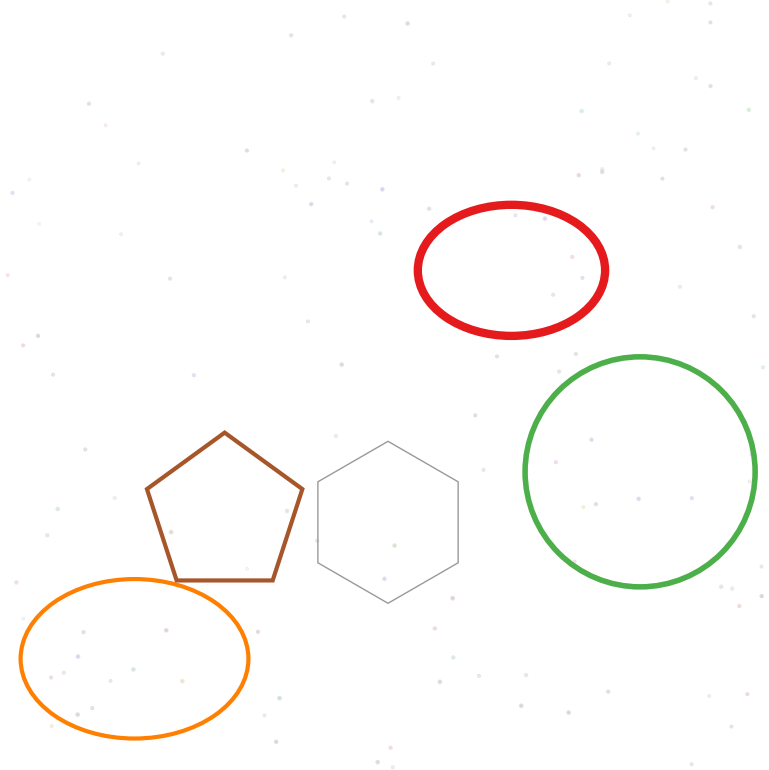[{"shape": "oval", "thickness": 3, "radius": 0.61, "center": [0.664, 0.649]}, {"shape": "circle", "thickness": 2, "radius": 0.75, "center": [0.831, 0.387]}, {"shape": "oval", "thickness": 1.5, "radius": 0.74, "center": [0.175, 0.144]}, {"shape": "pentagon", "thickness": 1.5, "radius": 0.53, "center": [0.292, 0.332]}, {"shape": "hexagon", "thickness": 0.5, "radius": 0.53, "center": [0.504, 0.322]}]